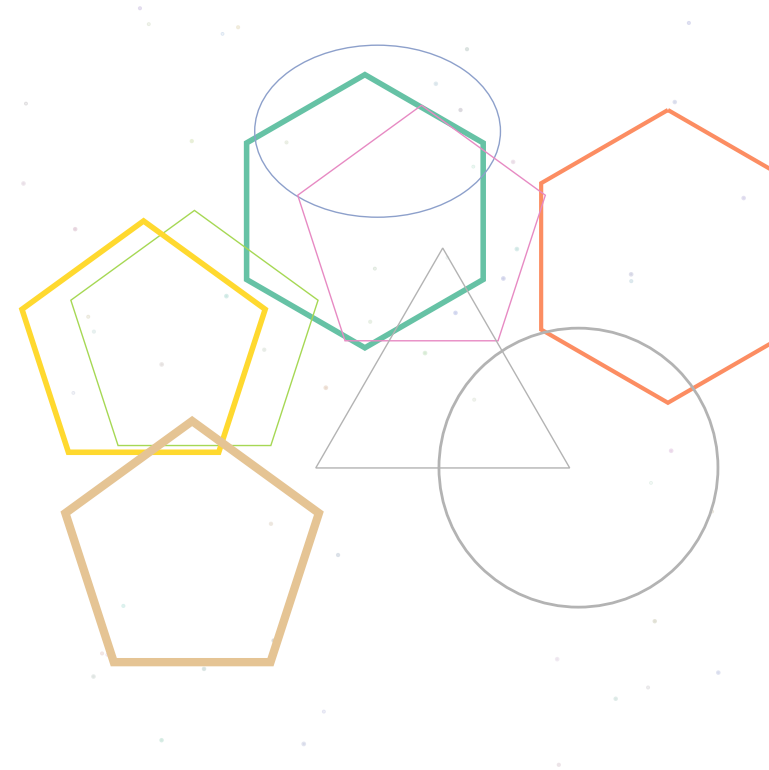[{"shape": "hexagon", "thickness": 2, "radius": 0.89, "center": [0.474, 0.726]}, {"shape": "hexagon", "thickness": 1.5, "radius": 0.95, "center": [0.867, 0.667]}, {"shape": "oval", "thickness": 0.5, "radius": 0.8, "center": [0.49, 0.83]}, {"shape": "pentagon", "thickness": 0.5, "radius": 0.85, "center": [0.547, 0.694]}, {"shape": "pentagon", "thickness": 0.5, "radius": 0.84, "center": [0.253, 0.558]}, {"shape": "pentagon", "thickness": 2, "radius": 0.83, "center": [0.186, 0.547]}, {"shape": "pentagon", "thickness": 3, "radius": 0.87, "center": [0.25, 0.28]}, {"shape": "triangle", "thickness": 0.5, "radius": 0.95, "center": [0.575, 0.487]}, {"shape": "circle", "thickness": 1, "radius": 0.91, "center": [0.751, 0.393]}]